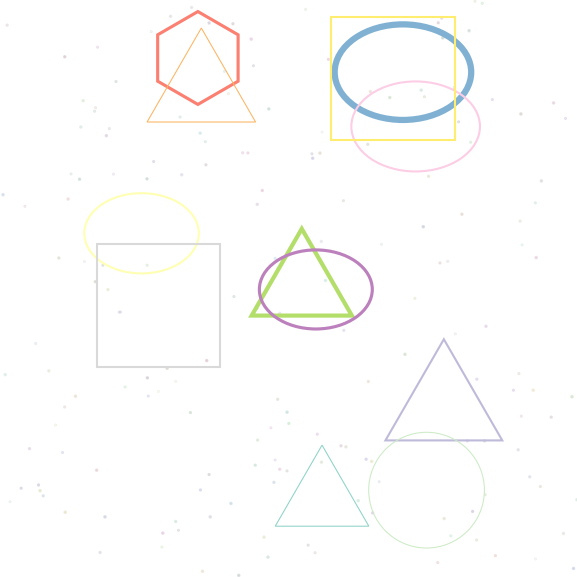[{"shape": "triangle", "thickness": 0.5, "radius": 0.47, "center": [0.558, 0.135]}, {"shape": "oval", "thickness": 1, "radius": 0.5, "center": [0.245, 0.595]}, {"shape": "triangle", "thickness": 1, "radius": 0.58, "center": [0.769, 0.295]}, {"shape": "hexagon", "thickness": 1.5, "radius": 0.4, "center": [0.343, 0.899]}, {"shape": "oval", "thickness": 3, "radius": 0.59, "center": [0.698, 0.874]}, {"shape": "triangle", "thickness": 0.5, "radius": 0.54, "center": [0.349, 0.842]}, {"shape": "triangle", "thickness": 2, "radius": 0.5, "center": [0.523, 0.503]}, {"shape": "oval", "thickness": 1, "radius": 0.56, "center": [0.72, 0.78]}, {"shape": "square", "thickness": 1, "radius": 0.53, "center": [0.275, 0.47]}, {"shape": "oval", "thickness": 1.5, "radius": 0.49, "center": [0.547, 0.498]}, {"shape": "circle", "thickness": 0.5, "radius": 0.5, "center": [0.739, 0.15]}, {"shape": "square", "thickness": 1, "radius": 0.53, "center": [0.681, 0.863]}]